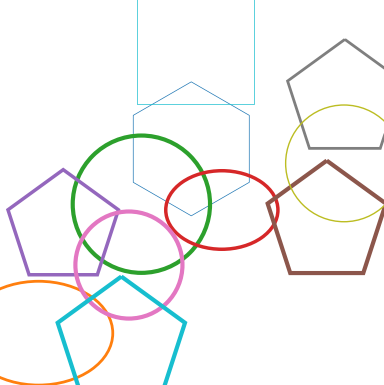[{"shape": "hexagon", "thickness": 0.5, "radius": 0.87, "center": [0.497, 0.613]}, {"shape": "oval", "thickness": 2, "radius": 0.96, "center": [0.1, 0.135]}, {"shape": "circle", "thickness": 3, "radius": 0.89, "center": [0.367, 0.47]}, {"shape": "oval", "thickness": 2.5, "radius": 0.73, "center": [0.576, 0.455]}, {"shape": "pentagon", "thickness": 2.5, "radius": 0.75, "center": [0.164, 0.408]}, {"shape": "pentagon", "thickness": 3, "radius": 0.81, "center": [0.849, 0.421]}, {"shape": "circle", "thickness": 3, "radius": 0.7, "center": [0.335, 0.312]}, {"shape": "pentagon", "thickness": 2, "radius": 0.78, "center": [0.896, 0.741]}, {"shape": "circle", "thickness": 1, "radius": 0.76, "center": [0.894, 0.576]}, {"shape": "pentagon", "thickness": 3, "radius": 0.87, "center": [0.315, 0.108]}, {"shape": "square", "thickness": 0.5, "radius": 0.76, "center": [0.509, 0.881]}]